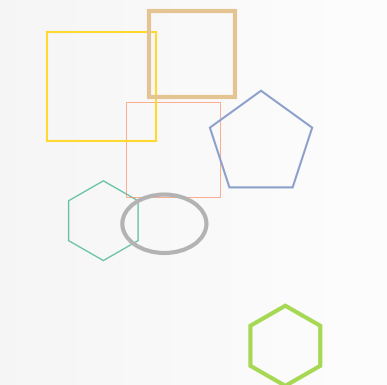[{"shape": "hexagon", "thickness": 1, "radius": 0.52, "center": [0.267, 0.427]}, {"shape": "square", "thickness": 0.5, "radius": 0.61, "center": [0.446, 0.612]}, {"shape": "pentagon", "thickness": 1.5, "radius": 0.69, "center": [0.674, 0.626]}, {"shape": "hexagon", "thickness": 3, "radius": 0.52, "center": [0.736, 0.102]}, {"shape": "square", "thickness": 1.5, "radius": 0.71, "center": [0.262, 0.776]}, {"shape": "square", "thickness": 3, "radius": 0.55, "center": [0.496, 0.859]}, {"shape": "oval", "thickness": 3, "radius": 0.54, "center": [0.424, 0.419]}]